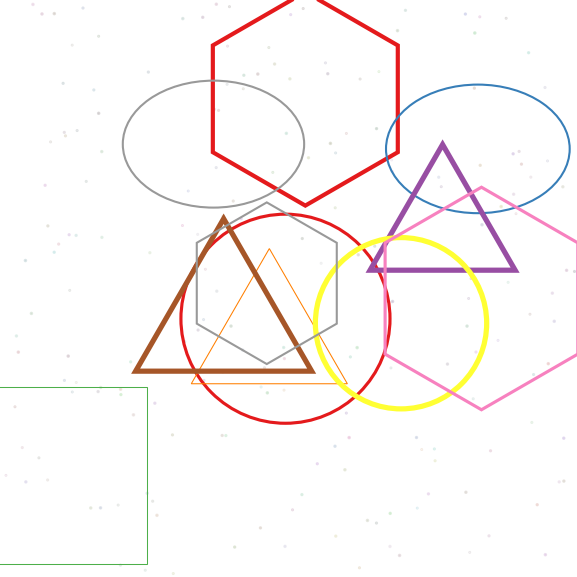[{"shape": "hexagon", "thickness": 2, "radius": 0.92, "center": [0.529, 0.828]}, {"shape": "circle", "thickness": 1.5, "radius": 0.91, "center": [0.494, 0.447]}, {"shape": "oval", "thickness": 1, "radius": 0.8, "center": [0.827, 0.741]}, {"shape": "square", "thickness": 0.5, "radius": 0.77, "center": [0.101, 0.176]}, {"shape": "triangle", "thickness": 2.5, "radius": 0.73, "center": [0.766, 0.604]}, {"shape": "triangle", "thickness": 0.5, "radius": 0.78, "center": [0.466, 0.413]}, {"shape": "circle", "thickness": 2.5, "radius": 0.74, "center": [0.694, 0.439]}, {"shape": "triangle", "thickness": 2.5, "radius": 0.88, "center": [0.387, 0.444]}, {"shape": "hexagon", "thickness": 1.5, "radius": 0.96, "center": [0.834, 0.482]}, {"shape": "oval", "thickness": 1, "radius": 0.79, "center": [0.37, 0.75]}, {"shape": "hexagon", "thickness": 1, "radius": 0.7, "center": [0.462, 0.509]}]